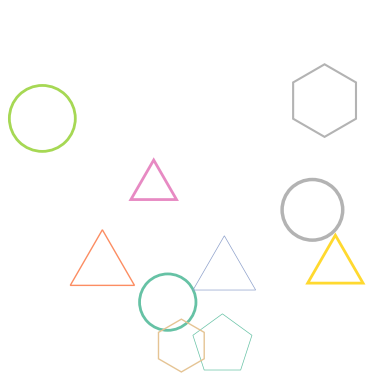[{"shape": "pentagon", "thickness": 0.5, "radius": 0.4, "center": [0.578, 0.104]}, {"shape": "circle", "thickness": 2, "radius": 0.37, "center": [0.436, 0.215]}, {"shape": "triangle", "thickness": 1, "radius": 0.48, "center": [0.266, 0.307]}, {"shape": "triangle", "thickness": 0.5, "radius": 0.47, "center": [0.583, 0.294]}, {"shape": "triangle", "thickness": 2, "radius": 0.34, "center": [0.399, 0.516]}, {"shape": "circle", "thickness": 2, "radius": 0.43, "center": [0.11, 0.692]}, {"shape": "triangle", "thickness": 2, "radius": 0.42, "center": [0.871, 0.306]}, {"shape": "hexagon", "thickness": 1, "radius": 0.34, "center": [0.471, 0.102]}, {"shape": "hexagon", "thickness": 1.5, "radius": 0.47, "center": [0.843, 0.739]}, {"shape": "circle", "thickness": 2.5, "radius": 0.39, "center": [0.811, 0.455]}]